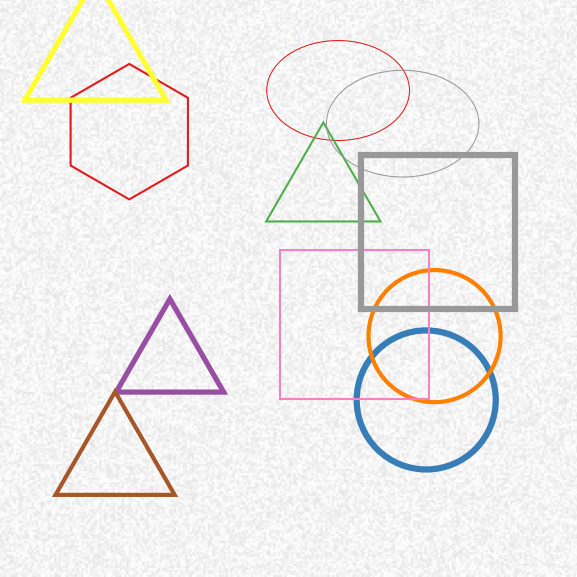[{"shape": "oval", "thickness": 0.5, "radius": 0.62, "center": [0.585, 0.842]}, {"shape": "hexagon", "thickness": 1, "radius": 0.59, "center": [0.224, 0.771]}, {"shape": "circle", "thickness": 3, "radius": 0.6, "center": [0.738, 0.307]}, {"shape": "triangle", "thickness": 1, "radius": 0.57, "center": [0.56, 0.673]}, {"shape": "triangle", "thickness": 2.5, "radius": 0.54, "center": [0.294, 0.374]}, {"shape": "circle", "thickness": 2, "radius": 0.57, "center": [0.752, 0.417]}, {"shape": "triangle", "thickness": 2.5, "radius": 0.71, "center": [0.165, 0.896]}, {"shape": "triangle", "thickness": 2, "radius": 0.6, "center": [0.199, 0.202]}, {"shape": "square", "thickness": 1, "radius": 0.65, "center": [0.614, 0.437]}, {"shape": "square", "thickness": 3, "radius": 0.67, "center": [0.758, 0.598]}, {"shape": "oval", "thickness": 0.5, "radius": 0.66, "center": [0.697, 0.785]}]